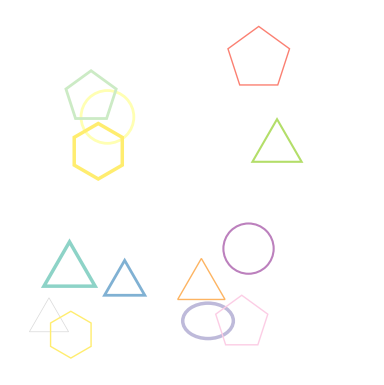[{"shape": "triangle", "thickness": 2.5, "radius": 0.38, "center": [0.181, 0.295]}, {"shape": "circle", "thickness": 2, "radius": 0.34, "center": [0.279, 0.696]}, {"shape": "oval", "thickness": 2.5, "radius": 0.33, "center": [0.54, 0.167]}, {"shape": "pentagon", "thickness": 1, "radius": 0.42, "center": [0.672, 0.847]}, {"shape": "triangle", "thickness": 2, "radius": 0.3, "center": [0.324, 0.263]}, {"shape": "triangle", "thickness": 1, "radius": 0.35, "center": [0.523, 0.258]}, {"shape": "triangle", "thickness": 1.5, "radius": 0.37, "center": [0.72, 0.617]}, {"shape": "pentagon", "thickness": 1, "radius": 0.36, "center": [0.628, 0.162]}, {"shape": "triangle", "thickness": 0.5, "radius": 0.29, "center": [0.127, 0.168]}, {"shape": "circle", "thickness": 1.5, "radius": 0.33, "center": [0.646, 0.354]}, {"shape": "pentagon", "thickness": 2, "radius": 0.34, "center": [0.237, 0.748]}, {"shape": "hexagon", "thickness": 1, "radius": 0.3, "center": [0.184, 0.131]}, {"shape": "hexagon", "thickness": 2.5, "radius": 0.36, "center": [0.255, 0.607]}]